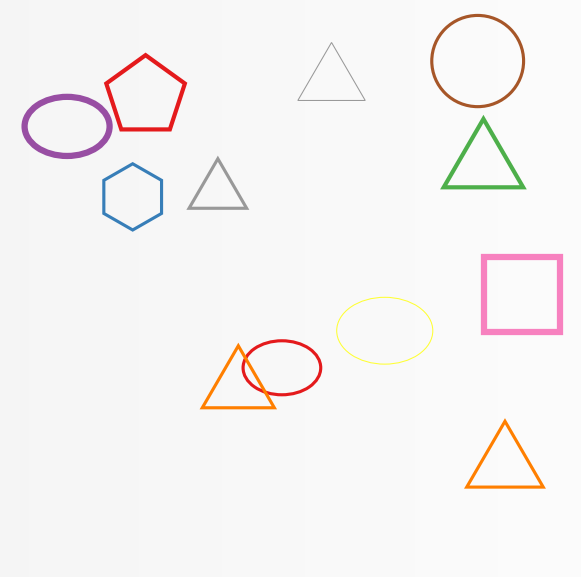[{"shape": "oval", "thickness": 1.5, "radius": 0.33, "center": [0.485, 0.362]}, {"shape": "pentagon", "thickness": 2, "radius": 0.36, "center": [0.25, 0.833]}, {"shape": "hexagon", "thickness": 1.5, "radius": 0.29, "center": [0.228, 0.658]}, {"shape": "triangle", "thickness": 2, "radius": 0.39, "center": [0.832, 0.714]}, {"shape": "oval", "thickness": 3, "radius": 0.37, "center": [0.115, 0.78]}, {"shape": "triangle", "thickness": 1.5, "radius": 0.36, "center": [0.41, 0.329]}, {"shape": "triangle", "thickness": 1.5, "radius": 0.38, "center": [0.869, 0.194]}, {"shape": "oval", "thickness": 0.5, "radius": 0.41, "center": [0.662, 0.426]}, {"shape": "circle", "thickness": 1.5, "radius": 0.39, "center": [0.822, 0.893]}, {"shape": "square", "thickness": 3, "radius": 0.33, "center": [0.897, 0.489]}, {"shape": "triangle", "thickness": 0.5, "radius": 0.33, "center": [0.57, 0.859]}, {"shape": "triangle", "thickness": 1.5, "radius": 0.29, "center": [0.375, 0.667]}]